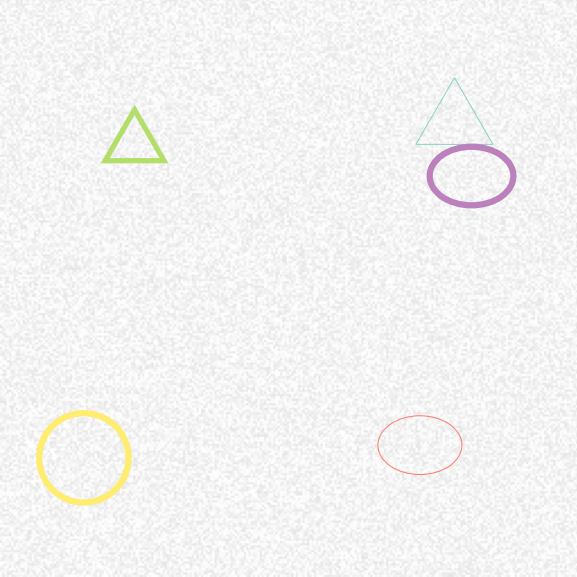[{"shape": "triangle", "thickness": 0.5, "radius": 0.38, "center": [0.787, 0.788]}, {"shape": "oval", "thickness": 0.5, "radius": 0.36, "center": [0.727, 0.228]}, {"shape": "triangle", "thickness": 2.5, "radius": 0.29, "center": [0.233, 0.75]}, {"shape": "oval", "thickness": 3, "radius": 0.36, "center": [0.817, 0.694]}, {"shape": "circle", "thickness": 3, "radius": 0.39, "center": [0.145, 0.206]}]